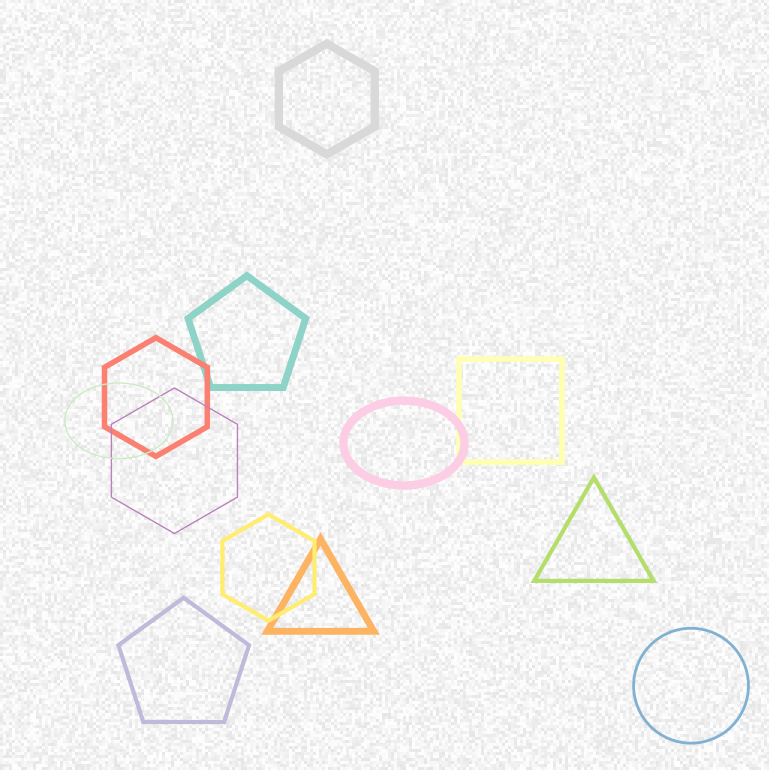[{"shape": "pentagon", "thickness": 2.5, "radius": 0.4, "center": [0.321, 0.562]}, {"shape": "square", "thickness": 2, "radius": 0.33, "center": [0.663, 0.467]}, {"shape": "pentagon", "thickness": 1.5, "radius": 0.45, "center": [0.239, 0.135]}, {"shape": "hexagon", "thickness": 2, "radius": 0.39, "center": [0.202, 0.484]}, {"shape": "circle", "thickness": 1, "radius": 0.37, "center": [0.897, 0.109]}, {"shape": "triangle", "thickness": 2.5, "radius": 0.4, "center": [0.416, 0.22]}, {"shape": "triangle", "thickness": 1.5, "radius": 0.45, "center": [0.771, 0.29]}, {"shape": "oval", "thickness": 3, "radius": 0.39, "center": [0.525, 0.425]}, {"shape": "hexagon", "thickness": 3, "radius": 0.36, "center": [0.424, 0.871]}, {"shape": "hexagon", "thickness": 0.5, "radius": 0.47, "center": [0.227, 0.402]}, {"shape": "oval", "thickness": 0.5, "radius": 0.35, "center": [0.154, 0.453]}, {"shape": "hexagon", "thickness": 1.5, "radius": 0.35, "center": [0.349, 0.263]}]